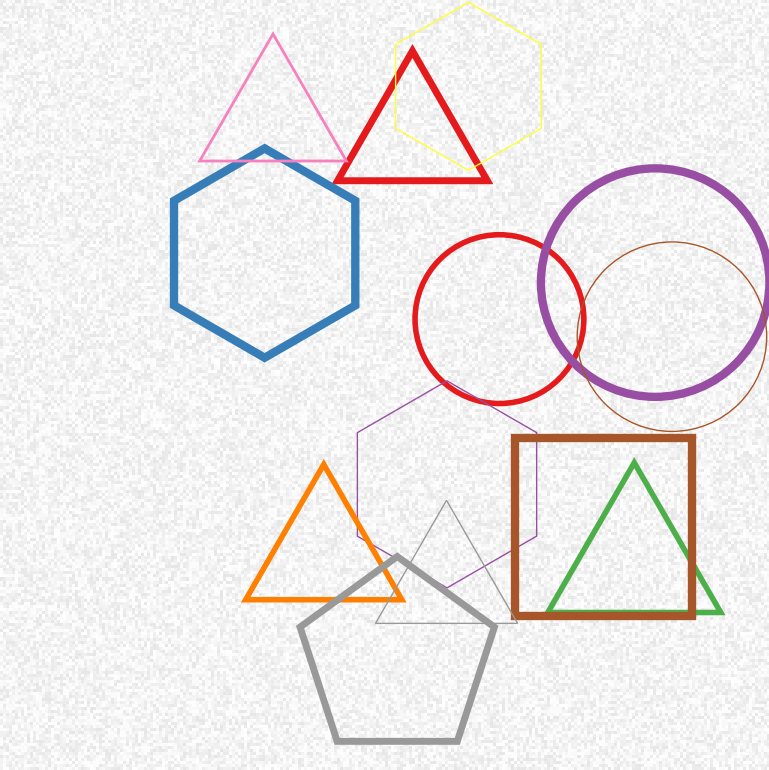[{"shape": "circle", "thickness": 2, "radius": 0.55, "center": [0.649, 0.586]}, {"shape": "triangle", "thickness": 2.5, "radius": 0.56, "center": [0.536, 0.821]}, {"shape": "hexagon", "thickness": 3, "radius": 0.68, "center": [0.344, 0.671]}, {"shape": "triangle", "thickness": 2, "radius": 0.65, "center": [0.824, 0.269]}, {"shape": "hexagon", "thickness": 0.5, "radius": 0.67, "center": [0.581, 0.371]}, {"shape": "circle", "thickness": 3, "radius": 0.74, "center": [0.851, 0.633]}, {"shape": "triangle", "thickness": 2, "radius": 0.59, "center": [0.42, 0.28]}, {"shape": "hexagon", "thickness": 0.5, "radius": 0.55, "center": [0.608, 0.888]}, {"shape": "circle", "thickness": 0.5, "radius": 0.62, "center": [0.873, 0.563]}, {"shape": "square", "thickness": 3, "radius": 0.58, "center": [0.784, 0.316]}, {"shape": "triangle", "thickness": 1, "radius": 0.55, "center": [0.355, 0.846]}, {"shape": "triangle", "thickness": 0.5, "radius": 0.53, "center": [0.58, 0.244]}, {"shape": "pentagon", "thickness": 2.5, "radius": 0.66, "center": [0.516, 0.145]}]